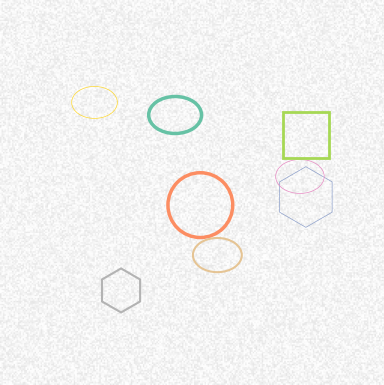[{"shape": "oval", "thickness": 2.5, "radius": 0.34, "center": [0.455, 0.701]}, {"shape": "circle", "thickness": 2.5, "radius": 0.42, "center": [0.52, 0.467]}, {"shape": "hexagon", "thickness": 0.5, "radius": 0.39, "center": [0.794, 0.488]}, {"shape": "oval", "thickness": 0.5, "radius": 0.32, "center": [0.779, 0.542]}, {"shape": "square", "thickness": 2, "radius": 0.3, "center": [0.794, 0.649]}, {"shape": "oval", "thickness": 0.5, "radius": 0.3, "center": [0.245, 0.734]}, {"shape": "oval", "thickness": 1.5, "radius": 0.32, "center": [0.565, 0.337]}, {"shape": "hexagon", "thickness": 1.5, "radius": 0.29, "center": [0.314, 0.246]}]